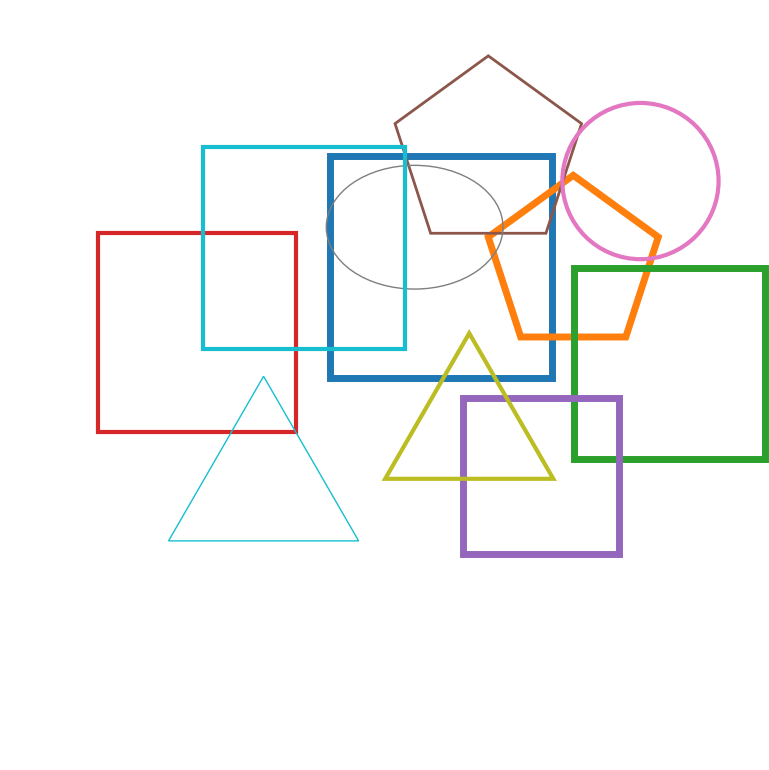[{"shape": "square", "thickness": 2.5, "radius": 0.72, "center": [0.572, 0.653]}, {"shape": "pentagon", "thickness": 2.5, "radius": 0.58, "center": [0.744, 0.656]}, {"shape": "square", "thickness": 2.5, "radius": 0.62, "center": [0.869, 0.528]}, {"shape": "square", "thickness": 1.5, "radius": 0.64, "center": [0.256, 0.568]}, {"shape": "square", "thickness": 2.5, "radius": 0.51, "center": [0.703, 0.381]}, {"shape": "pentagon", "thickness": 1, "radius": 0.64, "center": [0.634, 0.8]}, {"shape": "circle", "thickness": 1.5, "radius": 0.51, "center": [0.832, 0.765]}, {"shape": "oval", "thickness": 0.5, "radius": 0.57, "center": [0.539, 0.705]}, {"shape": "triangle", "thickness": 1.5, "radius": 0.63, "center": [0.609, 0.441]}, {"shape": "square", "thickness": 1.5, "radius": 0.66, "center": [0.395, 0.678]}, {"shape": "triangle", "thickness": 0.5, "radius": 0.71, "center": [0.342, 0.369]}]